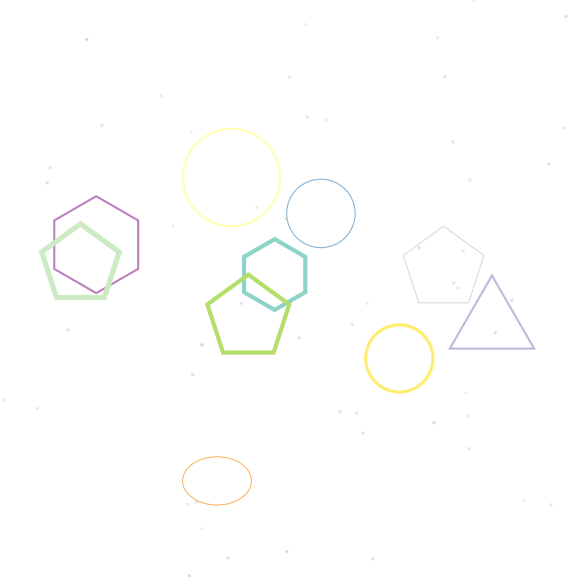[{"shape": "hexagon", "thickness": 2, "radius": 0.31, "center": [0.476, 0.524]}, {"shape": "circle", "thickness": 1, "radius": 0.42, "center": [0.401, 0.692]}, {"shape": "triangle", "thickness": 1, "radius": 0.42, "center": [0.852, 0.438]}, {"shape": "circle", "thickness": 0.5, "radius": 0.3, "center": [0.556, 0.63]}, {"shape": "oval", "thickness": 0.5, "radius": 0.3, "center": [0.376, 0.166]}, {"shape": "pentagon", "thickness": 2, "radius": 0.37, "center": [0.43, 0.449]}, {"shape": "pentagon", "thickness": 0.5, "radius": 0.37, "center": [0.768, 0.534]}, {"shape": "hexagon", "thickness": 1, "radius": 0.42, "center": [0.167, 0.575]}, {"shape": "pentagon", "thickness": 2.5, "radius": 0.35, "center": [0.139, 0.541]}, {"shape": "circle", "thickness": 1.5, "radius": 0.29, "center": [0.691, 0.379]}]